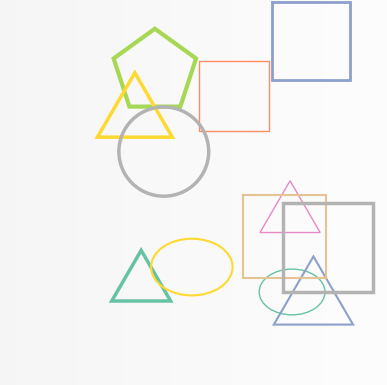[{"shape": "oval", "thickness": 1, "radius": 0.42, "center": [0.754, 0.242]}, {"shape": "triangle", "thickness": 2.5, "radius": 0.44, "center": [0.364, 0.262]}, {"shape": "square", "thickness": 1, "radius": 0.45, "center": [0.603, 0.751]}, {"shape": "square", "thickness": 2, "radius": 0.51, "center": [0.802, 0.894]}, {"shape": "triangle", "thickness": 1.5, "radius": 0.59, "center": [0.809, 0.216]}, {"shape": "triangle", "thickness": 1, "radius": 0.45, "center": [0.749, 0.441]}, {"shape": "pentagon", "thickness": 3, "radius": 0.56, "center": [0.4, 0.814]}, {"shape": "oval", "thickness": 1.5, "radius": 0.53, "center": [0.495, 0.306]}, {"shape": "triangle", "thickness": 2.5, "radius": 0.56, "center": [0.348, 0.699]}, {"shape": "square", "thickness": 1.5, "radius": 0.54, "center": [0.735, 0.385]}, {"shape": "square", "thickness": 2.5, "radius": 0.58, "center": [0.846, 0.358]}, {"shape": "circle", "thickness": 2.5, "radius": 0.58, "center": [0.423, 0.606]}]